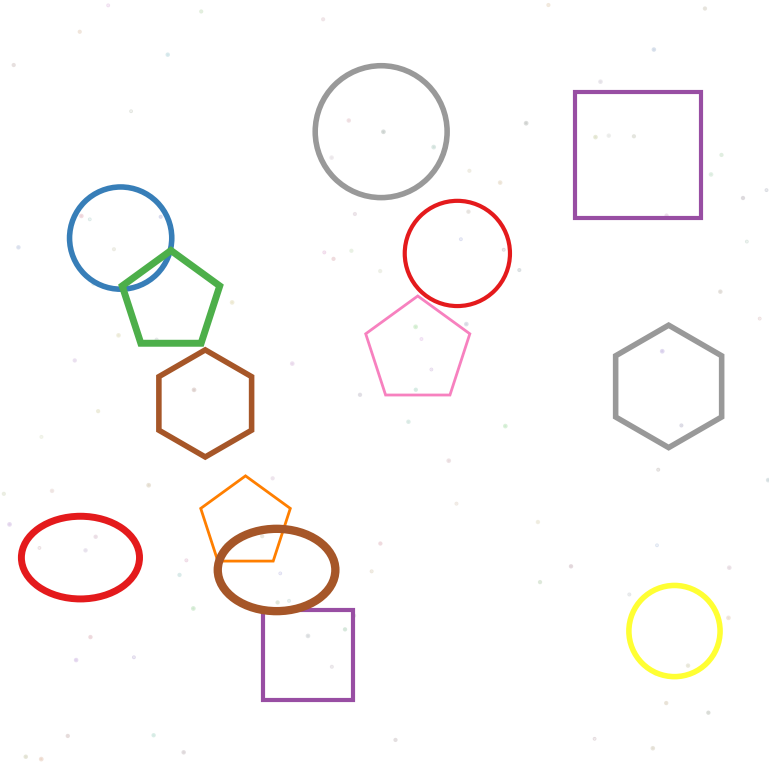[{"shape": "oval", "thickness": 2.5, "radius": 0.38, "center": [0.104, 0.276]}, {"shape": "circle", "thickness": 1.5, "radius": 0.34, "center": [0.594, 0.671]}, {"shape": "circle", "thickness": 2, "radius": 0.33, "center": [0.157, 0.691]}, {"shape": "pentagon", "thickness": 2.5, "radius": 0.33, "center": [0.222, 0.608]}, {"shape": "square", "thickness": 1.5, "radius": 0.29, "center": [0.4, 0.149]}, {"shape": "square", "thickness": 1.5, "radius": 0.41, "center": [0.829, 0.799]}, {"shape": "pentagon", "thickness": 1, "radius": 0.31, "center": [0.319, 0.321]}, {"shape": "circle", "thickness": 2, "radius": 0.3, "center": [0.876, 0.18]}, {"shape": "hexagon", "thickness": 2, "radius": 0.35, "center": [0.267, 0.476]}, {"shape": "oval", "thickness": 3, "radius": 0.38, "center": [0.359, 0.26]}, {"shape": "pentagon", "thickness": 1, "radius": 0.36, "center": [0.543, 0.545]}, {"shape": "circle", "thickness": 2, "radius": 0.43, "center": [0.495, 0.829]}, {"shape": "hexagon", "thickness": 2, "radius": 0.4, "center": [0.868, 0.498]}]